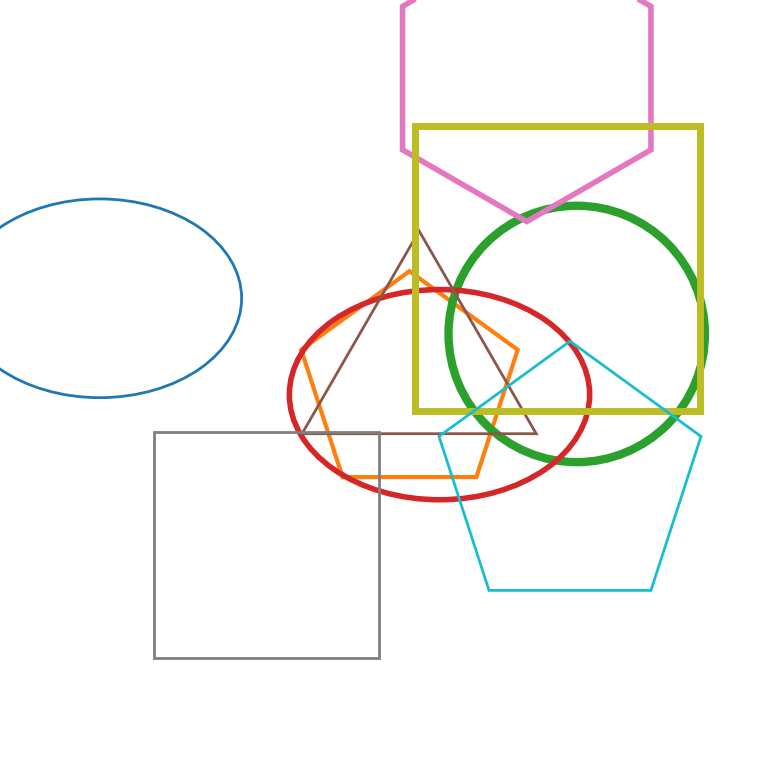[{"shape": "oval", "thickness": 1, "radius": 0.92, "center": [0.129, 0.613]}, {"shape": "pentagon", "thickness": 1.5, "radius": 0.74, "center": [0.532, 0.5]}, {"shape": "circle", "thickness": 3, "radius": 0.83, "center": [0.749, 0.566]}, {"shape": "oval", "thickness": 2, "radius": 0.97, "center": [0.571, 0.487]}, {"shape": "triangle", "thickness": 1, "radius": 0.88, "center": [0.544, 0.525]}, {"shape": "hexagon", "thickness": 2, "radius": 0.93, "center": [0.684, 0.899]}, {"shape": "square", "thickness": 1, "radius": 0.73, "center": [0.346, 0.292]}, {"shape": "square", "thickness": 2.5, "radius": 0.92, "center": [0.724, 0.651]}, {"shape": "pentagon", "thickness": 1, "radius": 0.89, "center": [0.74, 0.378]}]